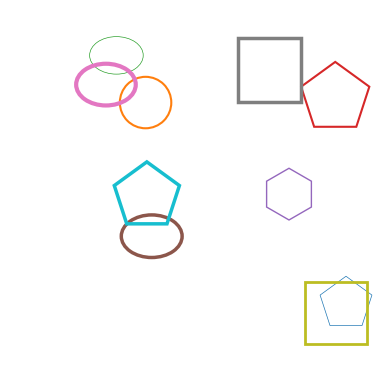[{"shape": "pentagon", "thickness": 0.5, "radius": 0.35, "center": [0.899, 0.212]}, {"shape": "circle", "thickness": 1.5, "radius": 0.33, "center": [0.378, 0.734]}, {"shape": "oval", "thickness": 0.5, "radius": 0.35, "center": [0.302, 0.856]}, {"shape": "pentagon", "thickness": 1.5, "radius": 0.47, "center": [0.871, 0.746]}, {"shape": "hexagon", "thickness": 1, "radius": 0.34, "center": [0.751, 0.496]}, {"shape": "oval", "thickness": 2.5, "radius": 0.39, "center": [0.394, 0.386]}, {"shape": "oval", "thickness": 3, "radius": 0.39, "center": [0.275, 0.78]}, {"shape": "square", "thickness": 2.5, "radius": 0.41, "center": [0.7, 0.818]}, {"shape": "square", "thickness": 2, "radius": 0.4, "center": [0.873, 0.186]}, {"shape": "pentagon", "thickness": 2.5, "radius": 0.44, "center": [0.381, 0.491]}]